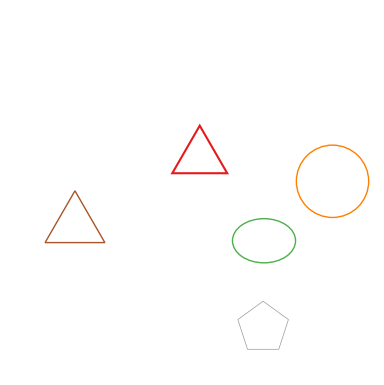[{"shape": "triangle", "thickness": 1.5, "radius": 0.41, "center": [0.519, 0.591]}, {"shape": "oval", "thickness": 1, "radius": 0.41, "center": [0.686, 0.375]}, {"shape": "circle", "thickness": 1, "radius": 0.47, "center": [0.864, 0.529]}, {"shape": "triangle", "thickness": 1, "radius": 0.45, "center": [0.195, 0.415]}, {"shape": "pentagon", "thickness": 0.5, "radius": 0.35, "center": [0.683, 0.149]}]